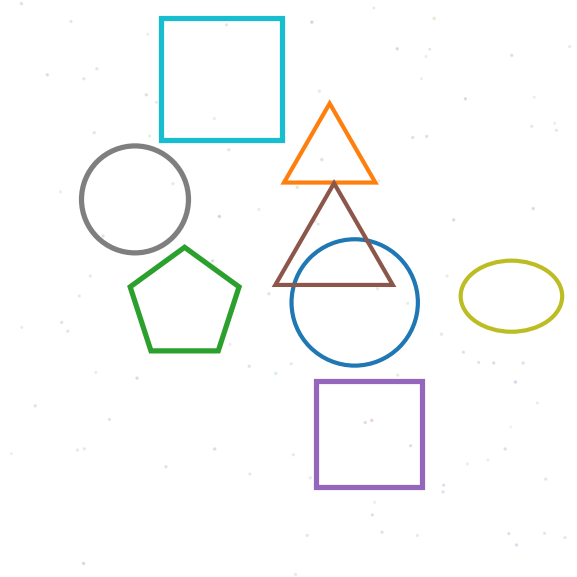[{"shape": "circle", "thickness": 2, "radius": 0.55, "center": [0.614, 0.475]}, {"shape": "triangle", "thickness": 2, "radius": 0.46, "center": [0.571, 0.729]}, {"shape": "pentagon", "thickness": 2.5, "radius": 0.5, "center": [0.32, 0.472]}, {"shape": "square", "thickness": 2.5, "radius": 0.46, "center": [0.639, 0.247]}, {"shape": "triangle", "thickness": 2, "radius": 0.59, "center": [0.578, 0.564]}, {"shape": "circle", "thickness": 2.5, "radius": 0.46, "center": [0.234, 0.654]}, {"shape": "oval", "thickness": 2, "radius": 0.44, "center": [0.886, 0.486]}, {"shape": "square", "thickness": 2.5, "radius": 0.52, "center": [0.383, 0.862]}]